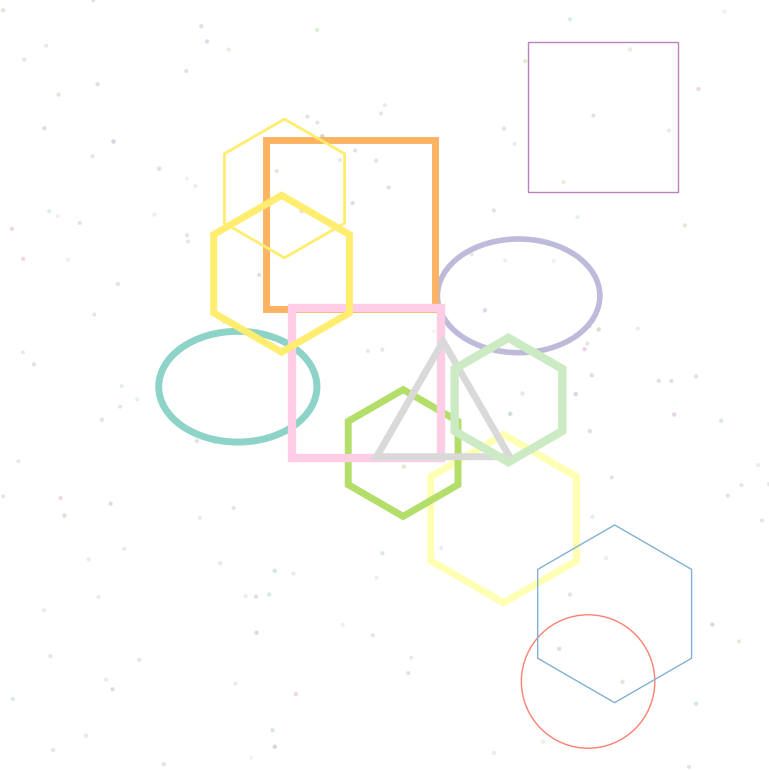[{"shape": "oval", "thickness": 2.5, "radius": 0.51, "center": [0.309, 0.498]}, {"shape": "hexagon", "thickness": 2.5, "radius": 0.55, "center": [0.654, 0.326]}, {"shape": "oval", "thickness": 2, "radius": 0.53, "center": [0.674, 0.616]}, {"shape": "circle", "thickness": 0.5, "radius": 0.43, "center": [0.764, 0.115]}, {"shape": "hexagon", "thickness": 0.5, "radius": 0.58, "center": [0.798, 0.203]}, {"shape": "square", "thickness": 2.5, "radius": 0.55, "center": [0.455, 0.709]}, {"shape": "hexagon", "thickness": 2.5, "radius": 0.41, "center": [0.524, 0.412]}, {"shape": "square", "thickness": 3, "radius": 0.49, "center": [0.476, 0.502]}, {"shape": "triangle", "thickness": 2.5, "radius": 0.5, "center": [0.575, 0.457]}, {"shape": "square", "thickness": 0.5, "radius": 0.49, "center": [0.783, 0.848]}, {"shape": "hexagon", "thickness": 3, "radius": 0.4, "center": [0.66, 0.481]}, {"shape": "hexagon", "thickness": 1, "radius": 0.45, "center": [0.369, 0.755]}, {"shape": "hexagon", "thickness": 2.5, "radius": 0.51, "center": [0.366, 0.644]}]